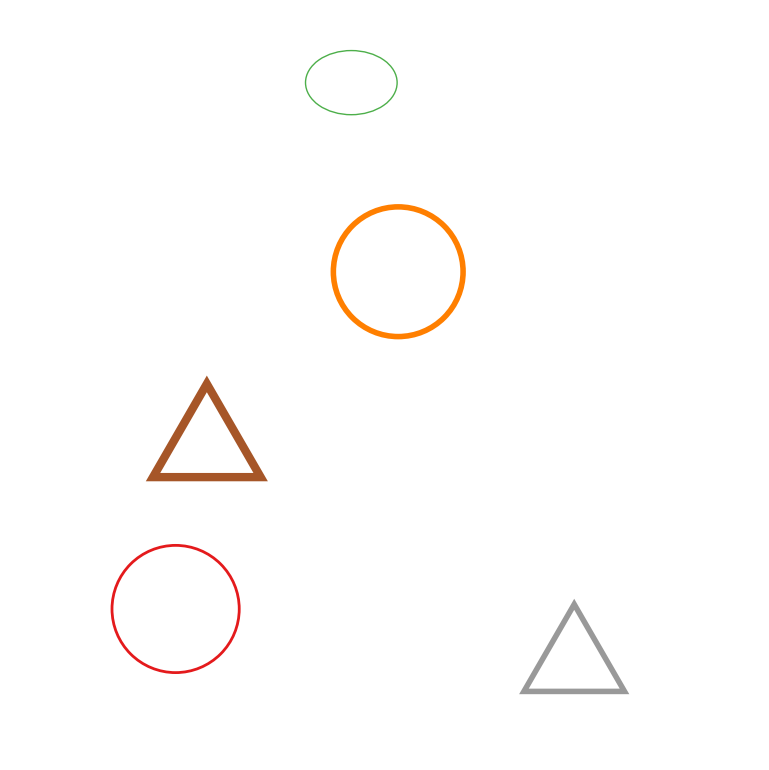[{"shape": "circle", "thickness": 1, "radius": 0.41, "center": [0.228, 0.209]}, {"shape": "oval", "thickness": 0.5, "radius": 0.3, "center": [0.456, 0.893]}, {"shape": "circle", "thickness": 2, "radius": 0.42, "center": [0.517, 0.647]}, {"shape": "triangle", "thickness": 3, "radius": 0.4, "center": [0.269, 0.421]}, {"shape": "triangle", "thickness": 2, "radius": 0.38, "center": [0.746, 0.14]}]